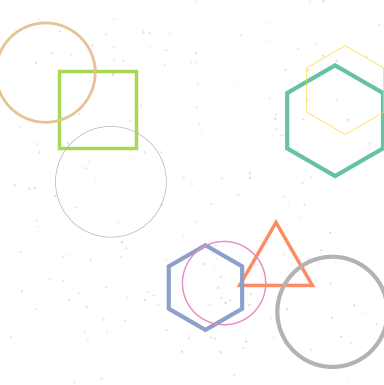[{"shape": "hexagon", "thickness": 3, "radius": 0.72, "center": [0.87, 0.686]}, {"shape": "triangle", "thickness": 2.5, "radius": 0.55, "center": [0.717, 0.313]}, {"shape": "hexagon", "thickness": 3, "radius": 0.55, "center": [0.534, 0.253]}, {"shape": "circle", "thickness": 1, "radius": 0.54, "center": [0.582, 0.265]}, {"shape": "square", "thickness": 2.5, "radius": 0.5, "center": [0.253, 0.716]}, {"shape": "hexagon", "thickness": 0.5, "radius": 0.58, "center": [0.897, 0.766]}, {"shape": "circle", "thickness": 2, "radius": 0.65, "center": [0.118, 0.811]}, {"shape": "circle", "thickness": 0.5, "radius": 0.72, "center": [0.288, 0.528]}, {"shape": "circle", "thickness": 3, "radius": 0.72, "center": [0.863, 0.19]}]